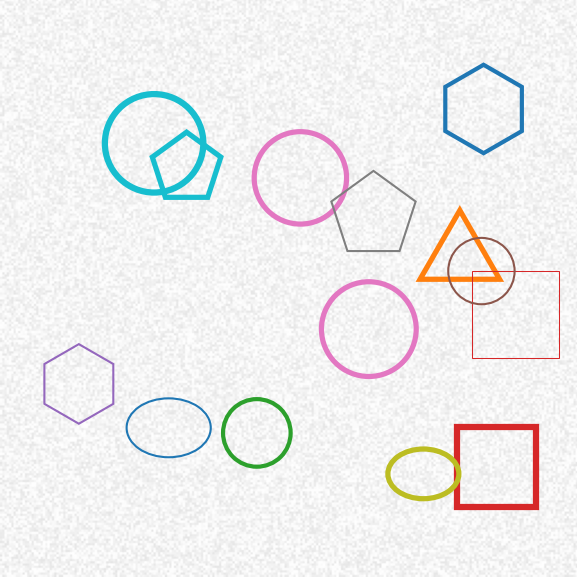[{"shape": "hexagon", "thickness": 2, "radius": 0.38, "center": [0.837, 0.81]}, {"shape": "oval", "thickness": 1, "radius": 0.36, "center": [0.292, 0.258]}, {"shape": "triangle", "thickness": 2.5, "radius": 0.4, "center": [0.796, 0.555]}, {"shape": "circle", "thickness": 2, "radius": 0.29, "center": [0.445, 0.25]}, {"shape": "square", "thickness": 0.5, "radius": 0.38, "center": [0.893, 0.455]}, {"shape": "square", "thickness": 3, "radius": 0.34, "center": [0.86, 0.191]}, {"shape": "hexagon", "thickness": 1, "radius": 0.34, "center": [0.137, 0.334]}, {"shape": "circle", "thickness": 1, "radius": 0.29, "center": [0.834, 0.53]}, {"shape": "circle", "thickness": 2.5, "radius": 0.41, "center": [0.639, 0.429]}, {"shape": "circle", "thickness": 2.5, "radius": 0.4, "center": [0.52, 0.691]}, {"shape": "pentagon", "thickness": 1, "radius": 0.38, "center": [0.647, 0.626]}, {"shape": "oval", "thickness": 2.5, "radius": 0.31, "center": [0.733, 0.179]}, {"shape": "pentagon", "thickness": 2.5, "radius": 0.31, "center": [0.323, 0.708]}, {"shape": "circle", "thickness": 3, "radius": 0.43, "center": [0.267, 0.751]}]